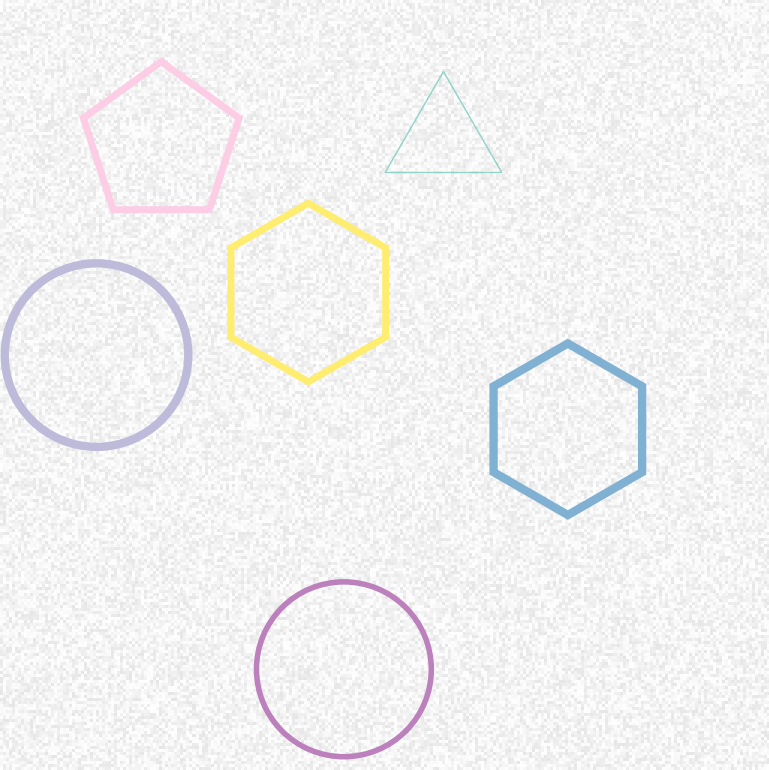[{"shape": "triangle", "thickness": 0.5, "radius": 0.44, "center": [0.576, 0.82]}, {"shape": "circle", "thickness": 3, "radius": 0.6, "center": [0.125, 0.539]}, {"shape": "hexagon", "thickness": 3, "radius": 0.56, "center": [0.737, 0.443]}, {"shape": "pentagon", "thickness": 2.5, "radius": 0.53, "center": [0.209, 0.814]}, {"shape": "circle", "thickness": 2, "radius": 0.57, "center": [0.447, 0.131]}, {"shape": "hexagon", "thickness": 2.5, "radius": 0.58, "center": [0.4, 0.62]}]